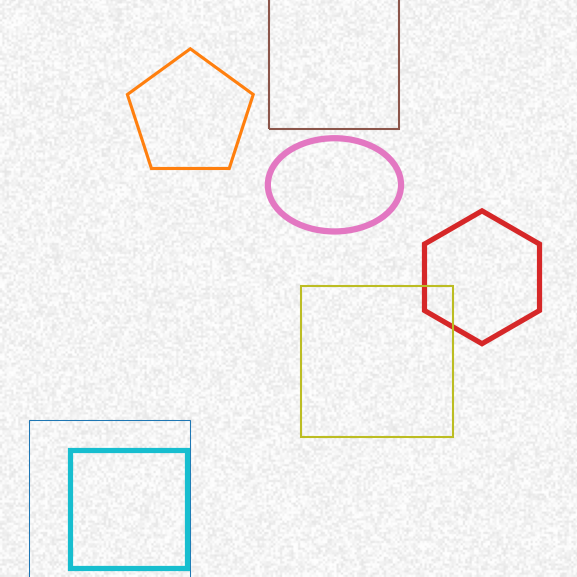[{"shape": "square", "thickness": 0.5, "radius": 0.7, "center": [0.189, 0.133]}, {"shape": "pentagon", "thickness": 1.5, "radius": 0.57, "center": [0.33, 0.8]}, {"shape": "hexagon", "thickness": 2.5, "radius": 0.58, "center": [0.835, 0.519]}, {"shape": "square", "thickness": 1, "radius": 0.56, "center": [0.579, 0.89]}, {"shape": "oval", "thickness": 3, "radius": 0.58, "center": [0.579, 0.679]}, {"shape": "square", "thickness": 1, "radius": 0.65, "center": [0.653, 0.373]}, {"shape": "square", "thickness": 2.5, "radius": 0.51, "center": [0.223, 0.118]}]